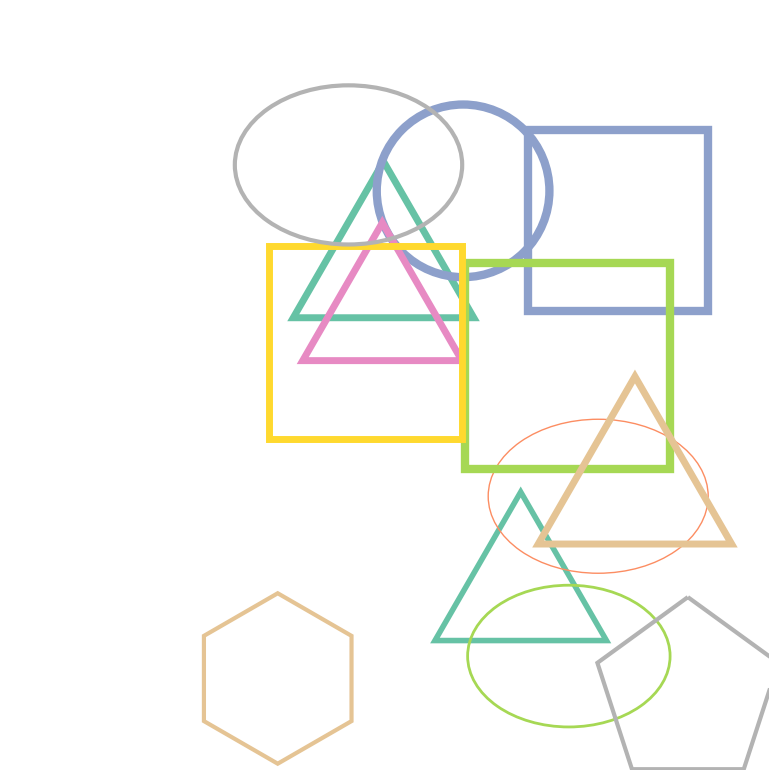[{"shape": "triangle", "thickness": 2, "radius": 0.64, "center": [0.676, 0.232]}, {"shape": "triangle", "thickness": 2.5, "radius": 0.68, "center": [0.498, 0.655]}, {"shape": "oval", "thickness": 0.5, "radius": 0.71, "center": [0.777, 0.356]}, {"shape": "circle", "thickness": 3, "radius": 0.56, "center": [0.601, 0.752]}, {"shape": "square", "thickness": 3, "radius": 0.59, "center": [0.803, 0.714]}, {"shape": "triangle", "thickness": 2.5, "radius": 0.6, "center": [0.497, 0.591]}, {"shape": "oval", "thickness": 1, "radius": 0.66, "center": [0.739, 0.148]}, {"shape": "square", "thickness": 3, "radius": 0.67, "center": [0.737, 0.525]}, {"shape": "square", "thickness": 2.5, "radius": 0.63, "center": [0.475, 0.555]}, {"shape": "hexagon", "thickness": 1.5, "radius": 0.55, "center": [0.361, 0.119]}, {"shape": "triangle", "thickness": 2.5, "radius": 0.73, "center": [0.825, 0.366]}, {"shape": "oval", "thickness": 1.5, "radius": 0.74, "center": [0.453, 0.786]}, {"shape": "pentagon", "thickness": 1.5, "radius": 0.62, "center": [0.893, 0.101]}]